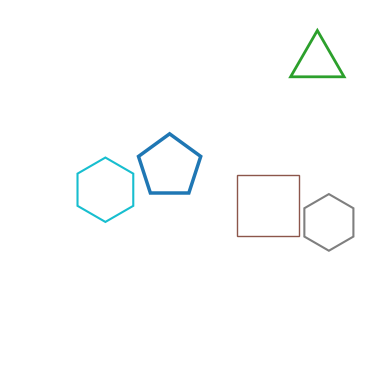[{"shape": "pentagon", "thickness": 2.5, "radius": 0.42, "center": [0.441, 0.567]}, {"shape": "triangle", "thickness": 2, "radius": 0.4, "center": [0.824, 0.841]}, {"shape": "square", "thickness": 1, "radius": 0.4, "center": [0.696, 0.466]}, {"shape": "hexagon", "thickness": 1.5, "radius": 0.37, "center": [0.854, 0.422]}, {"shape": "hexagon", "thickness": 1.5, "radius": 0.42, "center": [0.274, 0.507]}]